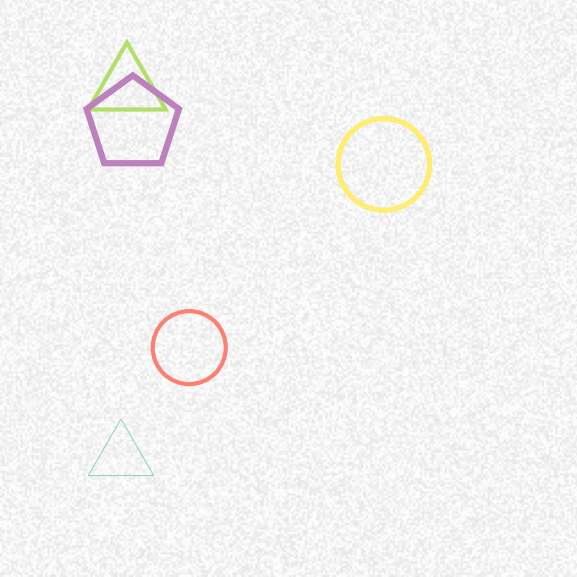[{"shape": "triangle", "thickness": 0.5, "radius": 0.33, "center": [0.209, 0.208]}, {"shape": "circle", "thickness": 2, "radius": 0.32, "center": [0.328, 0.397]}, {"shape": "triangle", "thickness": 2, "radius": 0.39, "center": [0.22, 0.848]}, {"shape": "pentagon", "thickness": 3, "radius": 0.42, "center": [0.23, 0.785]}, {"shape": "circle", "thickness": 2.5, "radius": 0.4, "center": [0.665, 0.714]}]